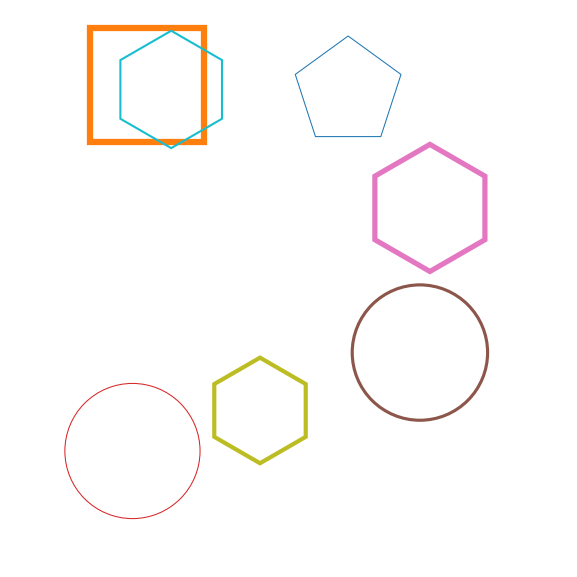[{"shape": "pentagon", "thickness": 0.5, "radius": 0.48, "center": [0.603, 0.84]}, {"shape": "square", "thickness": 3, "radius": 0.49, "center": [0.254, 0.851]}, {"shape": "circle", "thickness": 0.5, "radius": 0.59, "center": [0.229, 0.218]}, {"shape": "circle", "thickness": 1.5, "radius": 0.59, "center": [0.727, 0.389]}, {"shape": "hexagon", "thickness": 2.5, "radius": 0.55, "center": [0.744, 0.639]}, {"shape": "hexagon", "thickness": 2, "radius": 0.46, "center": [0.45, 0.288]}, {"shape": "hexagon", "thickness": 1, "radius": 0.51, "center": [0.296, 0.844]}]